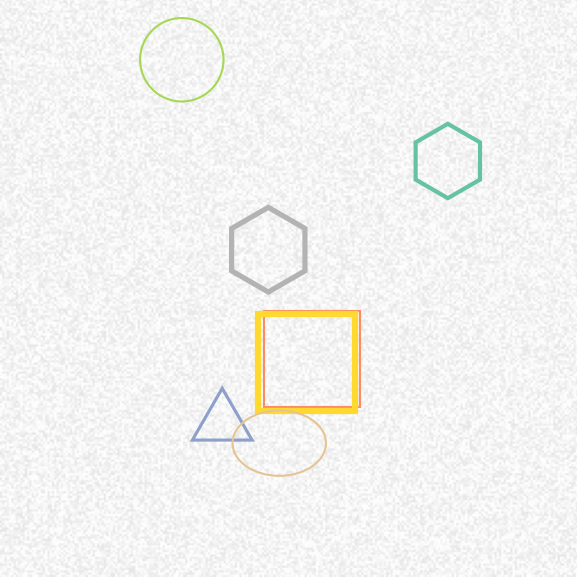[{"shape": "hexagon", "thickness": 2, "radius": 0.32, "center": [0.775, 0.72]}, {"shape": "square", "thickness": 1, "radius": 0.42, "center": [0.541, 0.377]}, {"shape": "triangle", "thickness": 1.5, "radius": 0.3, "center": [0.385, 0.267]}, {"shape": "circle", "thickness": 1, "radius": 0.36, "center": [0.315, 0.896]}, {"shape": "square", "thickness": 3, "radius": 0.42, "center": [0.53, 0.371]}, {"shape": "oval", "thickness": 1, "radius": 0.4, "center": [0.484, 0.232]}, {"shape": "hexagon", "thickness": 2.5, "radius": 0.37, "center": [0.465, 0.567]}]